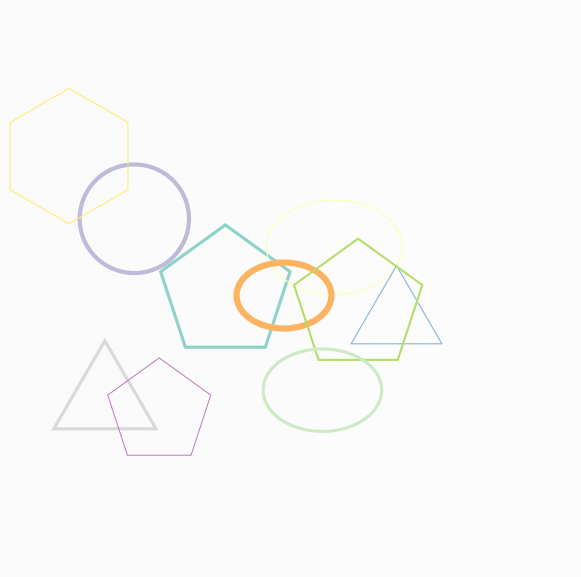[{"shape": "pentagon", "thickness": 1.5, "radius": 0.59, "center": [0.388, 0.493]}, {"shape": "oval", "thickness": 0.5, "radius": 0.58, "center": [0.575, 0.571]}, {"shape": "circle", "thickness": 2, "radius": 0.47, "center": [0.231, 0.62]}, {"shape": "triangle", "thickness": 0.5, "radius": 0.45, "center": [0.682, 0.449]}, {"shape": "oval", "thickness": 3, "radius": 0.41, "center": [0.489, 0.487]}, {"shape": "pentagon", "thickness": 1, "radius": 0.58, "center": [0.616, 0.47]}, {"shape": "triangle", "thickness": 1.5, "radius": 0.51, "center": [0.18, 0.307]}, {"shape": "pentagon", "thickness": 0.5, "radius": 0.47, "center": [0.274, 0.286]}, {"shape": "oval", "thickness": 1.5, "radius": 0.51, "center": [0.555, 0.324]}, {"shape": "hexagon", "thickness": 0.5, "radius": 0.59, "center": [0.119, 0.729]}]